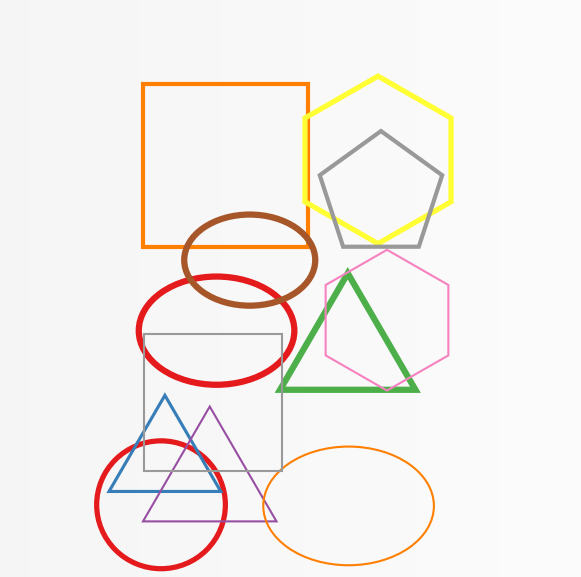[{"shape": "circle", "thickness": 2.5, "radius": 0.55, "center": [0.277, 0.125]}, {"shape": "oval", "thickness": 3, "radius": 0.67, "center": [0.373, 0.427]}, {"shape": "triangle", "thickness": 1.5, "radius": 0.55, "center": [0.284, 0.204]}, {"shape": "triangle", "thickness": 3, "radius": 0.67, "center": [0.598, 0.391]}, {"shape": "triangle", "thickness": 1, "radius": 0.66, "center": [0.361, 0.163]}, {"shape": "oval", "thickness": 1, "radius": 0.73, "center": [0.6, 0.123]}, {"shape": "square", "thickness": 2, "radius": 0.71, "center": [0.388, 0.713]}, {"shape": "hexagon", "thickness": 2.5, "radius": 0.73, "center": [0.65, 0.722]}, {"shape": "oval", "thickness": 3, "radius": 0.56, "center": [0.43, 0.549]}, {"shape": "hexagon", "thickness": 1, "radius": 0.61, "center": [0.666, 0.445]}, {"shape": "square", "thickness": 1, "radius": 0.6, "center": [0.366, 0.302]}, {"shape": "pentagon", "thickness": 2, "radius": 0.55, "center": [0.655, 0.661]}]